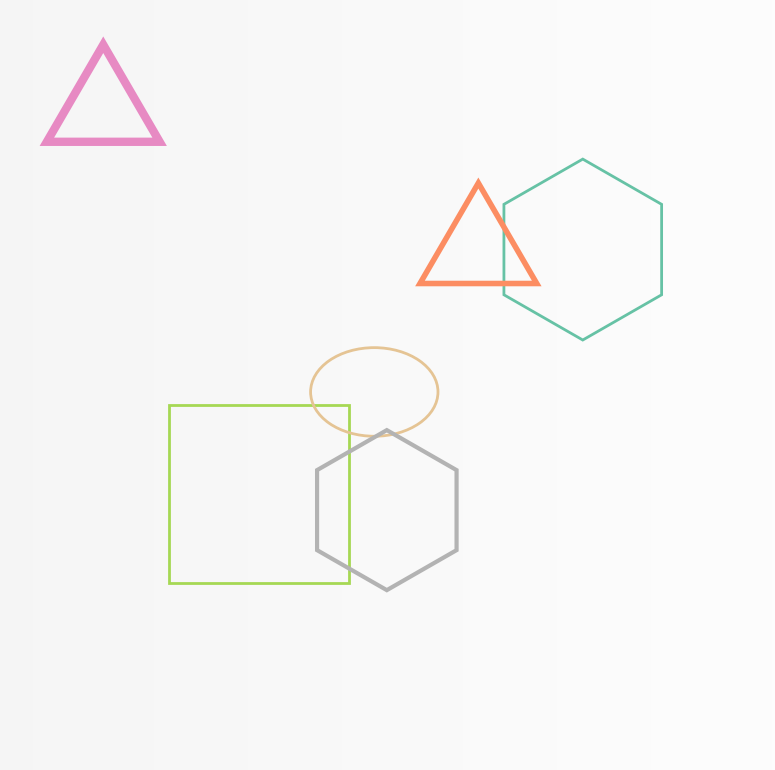[{"shape": "hexagon", "thickness": 1, "radius": 0.59, "center": [0.752, 0.676]}, {"shape": "triangle", "thickness": 2, "radius": 0.43, "center": [0.617, 0.675]}, {"shape": "triangle", "thickness": 3, "radius": 0.42, "center": [0.133, 0.858]}, {"shape": "square", "thickness": 1, "radius": 0.58, "center": [0.334, 0.358]}, {"shape": "oval", "thickness": 1, "radius": 0.41, "center": [0.483, 0.491]}, {"shape": "hexagon", "thickness": 1.5, "radius": 0.52, "center": [0.499, 0.337]}]